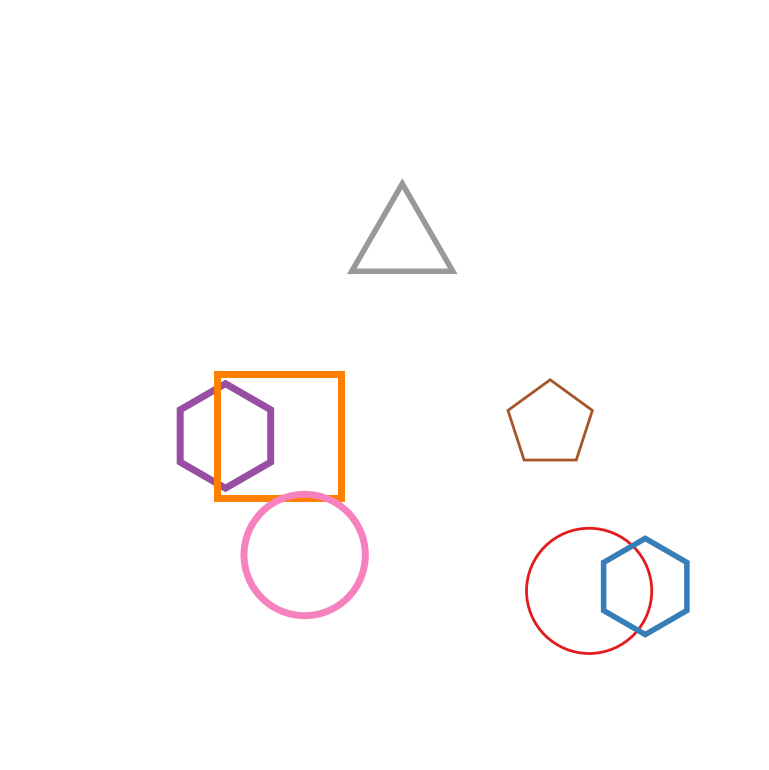[{"shape": "circle", "thickness": 1, "radius": 0.41, "center": [0.765, 0.233]}, {"shape": "hexagon", "thickness": 2, "radius": 0.31, "center": [0.838, 0.238]}, {"shape": "hexagon", "thickness": 2.5, "radius": 0.34, "center": [0.293, 0.434]}, {"shape": "square", "thickness": 2.5, "radius": 0.4, "center": [0.363, 0.434]}, {"shape": "pentagon", "thickness": 1, "radius": 0.29, "center": [0.715, 0.449]}, {"shape": "circle", "thickness": 2.5, "radius": 0.39, "center": [0.396, 0.279]}, {"shape": "triangle", "thickness": 2, "radius": 0.38, "center": [0.522, 0.686]}]